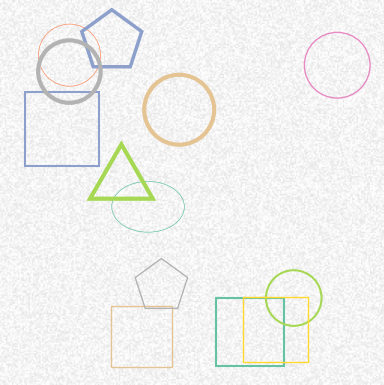[{"shape": "oval", "thickness": 0.5, "radius": 0.47, "center": [0.385, 0.463]}, {"shape": "square", "thickness": 1.5, "radius": 0.44, "center": [0.648, 0.139]}, {"shape": "circle", "thickness": 0.5, "radius": 0.4, "center": [0.18, 0.857]}, {"shape": "pentagon", "thickness": 2.5, "radius": 0.41, "center": [0.29, 0.893]}, {"shape": "square", "thickness": 1.5, "radius": 0.48, "center": [0.161, 0.665]}, {"shape": "circle", "thickness": 1, "radius": 0.43, "center": [0.876, 0.831]}, {"shape": "circle", "thickness": 1.5, "radius": 0.36, "center": [0.763, 0.226]}, {"shape": "triangle", "thickness": 3, "radius": 0.47, "center": [0.315, 0.531]}, {"shape": "square", "thickness": 1, "radius": 0.42, "center": [0.715, 0.144]}, {"shape": "circle", "thickness": 3, "radius": 0.45, "center": [0.465, 0.715]}, {"shape": "square", "thickness": 1, "radius": 0.39, "center": [0.367, 0.125]}, {"shape": "circle", "thickness": 3, "radius": 0.41, "center": [0.18, 0.814]}, {"shape": "pentagon", "thickness": 1, "radius": 0.36, "center": [0.419, 0.257]}]